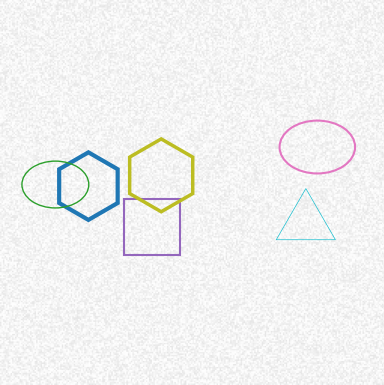[{"shape": "hexagon", "thickness": 3, "radius": 0.44, "center": [0.23, 0.517]}, {"shape": "oval", "thickness": 1, "radius": 0.43, "center": [0.144, 0.521]}, {"shape": "square", "thickness": 1.5, "radius": 0.36, "center": [0.394, 0.411]}, {"shape": "oval", "thickness": 1.5, "radius": 0.49, "center": [0.824, 0.618]}, {"shape": "hexagon", "thickness": 2.5, "radius": 0.47, "center": [0.419, 0.545]}, {"shape": "triangle", "thickness": 0.5, "radius": 0.44, "center": [0.794, 0.422]}]